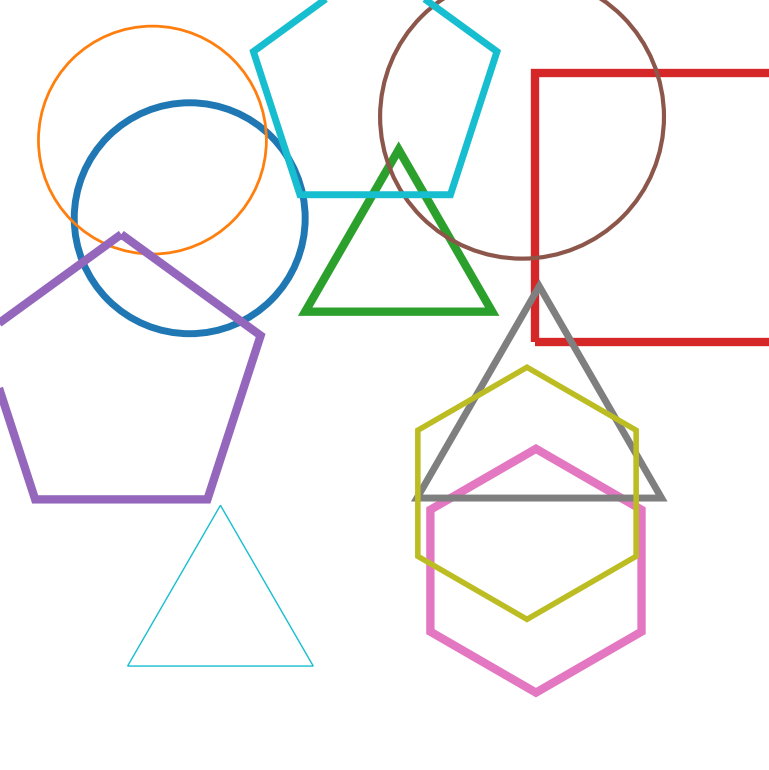[{"shape": "circle", "thickness": 2.5, "radius": 0.75, "center": [0.246, 0.717]}, {"shape": "circle", "thickness": 1, "radius": 0.74, "center": [0.198, 0.818]}, {"shape": "triangle", "thickness": 3, "radius": 0.7, "center": [0.518, 0.665]}, {"shape": "square", "thickness": 3, "radius": 0.87, "center": [0.869, 0.73]}, {"shape": "pentagon", "thickness": 3, "radius": 0.95, "center": [0.157, 0.505]}, {"shape": "circle", "thickness": 1.5, "radius": 0.92, "center": [0.678, 0.848]}, {"shape": "hexagon", "thickness": 3, "radius": 0.79, "center": [0.696, 0.259]}, {"shape": "triangle", "thickness": 2.5, "radius": 0.92, "center": [0.7, 0.445]}, {"shape": "hexagon", "thickness": 2, "radius": 0.82, "center": [0.684, 0.359]}, {"shape": "pentagon", "thickness": 2.5, "radius": 0.83, "center": [0.487, 0.882]}, {"shape": "triangle", "thickness": 0.5, "radius": 0.7, "center": [0.286, 0.205]}]